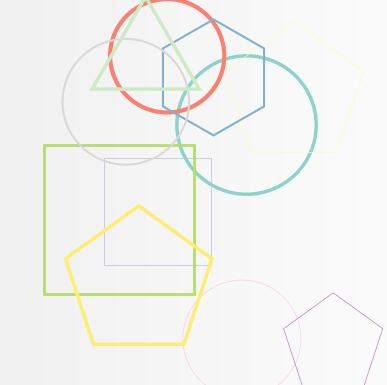[{"shape": "circle", "thickness": 2.5, "radius": 0.9, "center": [0.636, 0.675]}, {"shape": "pentagon", "thickness": 0.5, "radius": 0.94, "center": [0.76, 0.757]}, {"shape": "square", "thickness": 0.5, "radius": 0.69, "center": [0.407, 0.451]}, {"shape": "circle", "thickness": 3, "radius": 0.74, "center": [0.431, 0.855]}, {"shape": "hexagon", "thickness": 1.5, "radius": 0.75, "center": [0.551, 0.799]}, {"shape": "square", "thickness": 2, "radius": 0.97, "center": [0.308, 0.43]}, {"shape": "circle", "thickness": 0.5, "radius": 0.76, "center": [0.624, 0.12]}, {"shape": "circle", "thickness": 1.5, "radius": 0.82, "center": [0.325, 0.736]}, {"shape": "pentagon", "thickness": 0.5, "radius": 0.67, "center": [0.86, 0.105]}, {"shape": "triangle", "thickness": 2.5, "radius": 0.8, "center": [0.376, 0.848]}, {"shape": "pentagon", "thickness": 2.5, "radius": 0.99, "center": [0.358, 0.267]}]